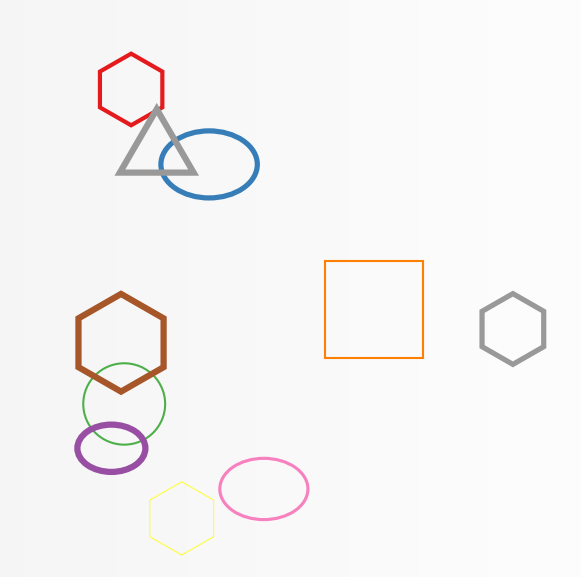[{"shape": "hexagon", "thickness": 2, "radius": 0.31, "center": [0.226, 0.844]}, {"shape": "oval", "thickness": 2.5, "radius": 0.41, "center": [0.36, 0.714]}, {"shape": "circle", "thickness": 1, "radius": 0.35, "center": [0.214, 0.3]}, {"shape": "oval", "thickness": 3, "radius": 0.29, "center": [0.192, 0.223]}, {"shape": "square", "thickness": 1, "radius": 0.42, "center": [0.643, 0.463]}, {"shape": "hexagon", "thickness": 0.5, "radius": 0.32, "center": [0.313, 0.101]}, {"shape": "hexagon", "thickness": 3, "radius": 0.42, "center": [0.208, 0.406]}, {"shape": "oval", "thickness": 1.5, "radius": 0.38, "center": [0.454, 0.152]}, {"shape": "hexagon", "thickness": 2.5, "radius": 0.31, "center": [0.882, 0.429]}, {"shape": "triangle", "thickness": 3, "radius": 0.37, "center": [0.27, 0.737]}]